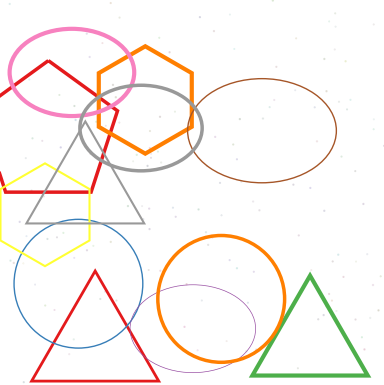[{"shape": "triangle", "thickness": 2, "radius": 0.95, "center": [0.247, 0.105]}, {"shape": "pentagon", "thickness": 2.5, "radius": 0.94, "center": [0.126, 0.654]}, {"shape": "circle", "thickness": 1, "radius": 0.84, "center": [0.204, 0.263]}, {"shape": "triangle", "thickness": 3, "radius": 0.86, "center": [0.805, 0.111]}, {"shape": "oval", "thickness": 0.5, "radius": 0.82, "center": [0.501, 0.146]}, {"shape": "hexagon", "thickness": 3, "radius": 0.7, "center": [0.377, 0.74]}, {"shape": "circle", "thickness": 2.5, "radius": 0.82, "center": [0.575, 0.224]}, {"shape": "hexagon", "thickness": 1.5, "radius": 0.67, "center": [0.117, 0.442]}, {"shape": "oval", "thickness": 1, "radius": 0.97, "center": [0.68, 0.66]}, {"shape": "oval", "thickness": 3, "radius": 0.81, "center": [0.187, 0.812]}, {"shape": "triangle", "thickness": 1.5, "radius": 0.88, "center": [0.222, 0.508]}, {"shape": "oval", "thickness": 2.5, "radius": 0.79, "center": [0.366, 0.667]}]